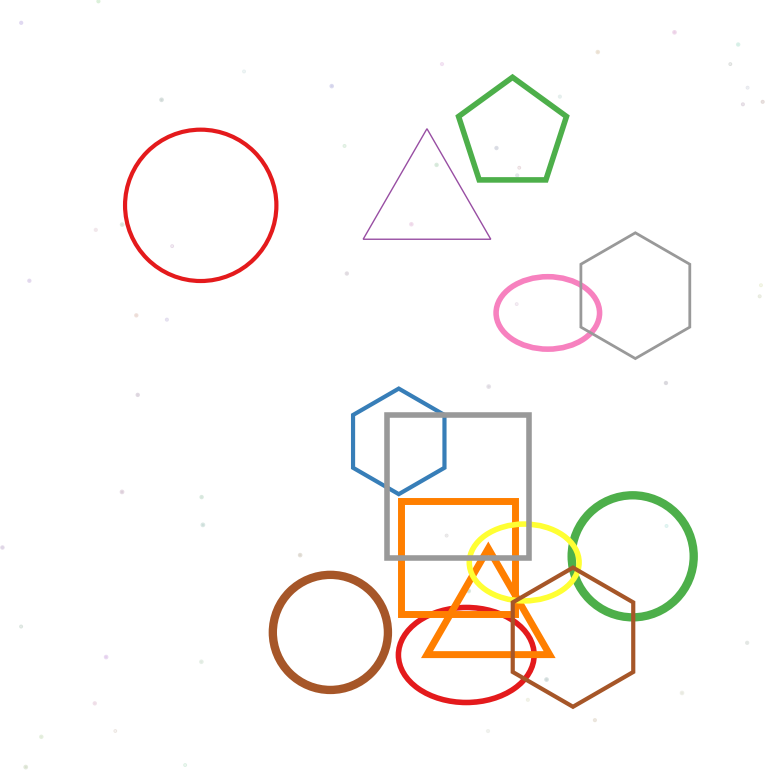[{"shape": "oval", "thickness": 2, "radius": 0.44, "center": [0.606, 0.149]}, {"shape": "circle", "thickness": 1.5, "radius": 0.49, "center": [0.261, 0.733]}, {"shape": "hexagon", "thickness": 1.5, "radius": 0.34, "center": [0.518, 0.427]}, {"shape": "pentagon", "thickness": 2, "radius": 0.37, "center": [0.666, 0.826]}, {"shape": "circle", "thickness": 3, "radius": 0.4, "center": [0.822, 0.278]}, {"shape": "triangle", "thickness": 0.5, "radius": 0.48, "center": [0.555, 0.737]}, {"shape": "square", "thickness": 2.5, "radius": 0.37, "center": [0.595, 0.276]}, {"shape": "triangle", "thickness": 2.5, "radius": 0.46, "center": [0.634, 0.196]}, {"shape": "oval", "thickness": 2, "radius": 0.36, "center": [0.681, 0.27]}, {"shape": "hexagon", "thickness": 1.5, "radius": 0.45, "center": [0.744, 0.172]}, {"shape": "circle", "thickness": 3, "radius": 0.37, "center": [0.429, 0.179]}, {"shape": "oval", "thickness": 2, "radius": 0.34, "center": [0.711, 0.594]}, {"shape": "square", "thickness": 2, "radius": 0.46, "center": [0.595, 0.368]}, {"shape": "hexagon", "thickness": 1, "radius": 0.41, "center": [0.825, 0.616]}]